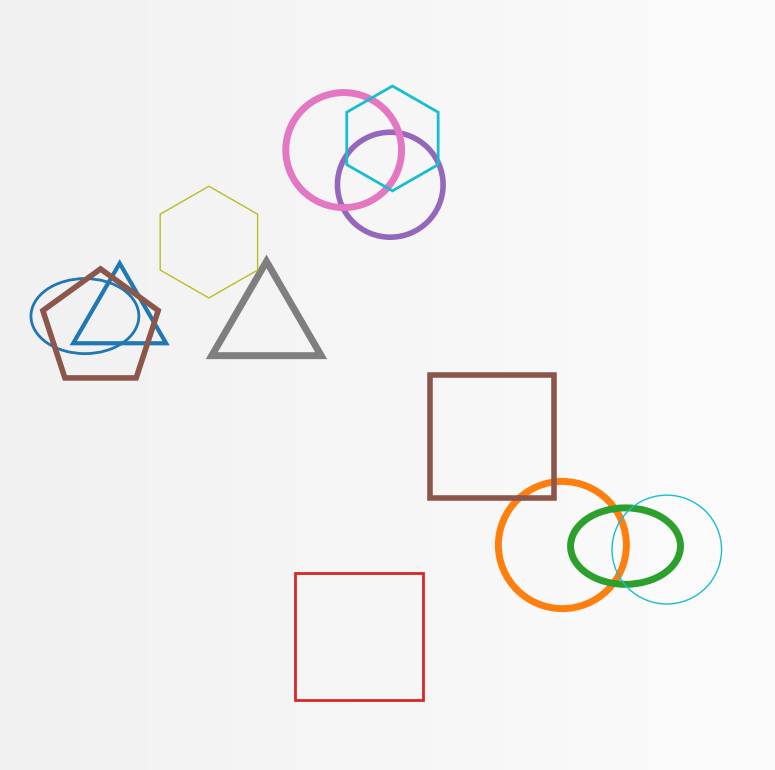[{"shape": "oval", "thickness": 1, "radius": 0.35, "center": [0.11, 0.589]}, {"shape": "triangle", "thickness": 1.5, "radius": 0.35, "center": [0.154, 0.589]}, {"shape": "circle", "thickness": 2.5, "radius": 0.41, "center": [0.726, 0.292]}, {"shape": "oval", "thickness": 2.5, "radius": 0.35, "center": [0.807, 0.291]}, {"shape": "square", "thickness": 1, "radius": 0.41, "center": [0.464, 0.173]}, {"shape": "circle", "thickness": 2, "radius": 0.34, "center": [0.504, 0.76]}, {"shape": "pentagon", "thickness": 2, "radius": 0.39, "center": [0.13, 0.572]}, {"shape": "square", "thickness": 2, "radius": 0.4, "center": [0.635, 0.433]}, {"shape": "circle", "thickness": 2.5, "radius": 0.37, "center": [0.443, 0.805]}, {"shape": "triangle", "thickness": 2.5, "radius": 0.41, "center": [0.344, 0.579]}, {"shape": "hexagon", "thickness": 0.5, "radius": 0.36, "center": [0.27, 0.686]}, {"shape": "circle", "thickness": 0.5, "radius": 0.35, "center": [0.86, 0.286]}, {"shape": "hexagon", "thickness": 1, "radius": 0.34, "center": [0.506, 0.82]}]